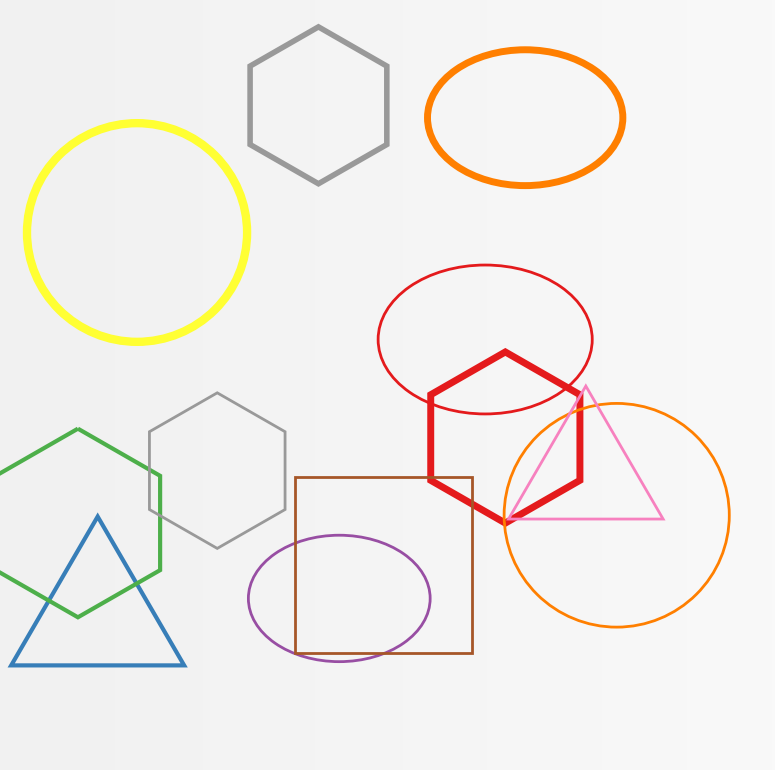[{"shape": "oval", "thickness": 1, "radius": 0.69, "center": [0.626, 0.559]}, {"shape": "hexagon", "thickness": 2.5, "radius": 0.56, "center": [0.652, 0.432]}, {"shape": "triangle", "thickness": 1.5, "radius": 0.64, "center": [0.126, 0.2]}, {"shape": "hexagon", "thickness": 1.5, "radius": 0.61, "center": [0.101, 0.321]}, {"shape": "oval", "thickness": 1, "radius": 0.59, "center": [0.438, 0.223]}, {"shape": "circle", "thickness": 1, "radius": 0.73, "center": [0.796, 0.331]}, {"shape": "oval", "thickness": 2.5, "radius": 0.63, "center": [0.678, 0.847]}, {"shape": "circle", "thickness": 3, "radius": 0.71, "center": [0.177, 0.698]}, {"shape": "square", "thickness": 1, "radius": 0.57, "center": [0.495, 0.266]}, {"shape": "triangle", "thickness": 1, "radius": 0.58, "center": [0.756, 0.383]}, {"shape": "hexagon", "thickness": 1, "radius": 0.51, "center": [0.28, 0.389]}, {"shape": "hexagon", "thickness": 2, "radius": 0.51, "center": [0.411, 0.863]}]